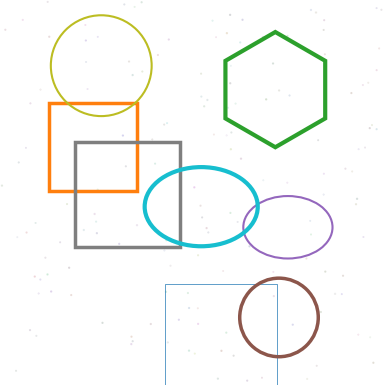[{"shape": "square", "thickness": 0.5, "radius": 0.73, "center": [0.574, 0.116]}, {"shape": "square", "thickness": 2.5, "radius": 0.57, "center": [0.241, 0.618]}, {"shape": "hexagon", "thickness": 3, "radius": 0.75, "center": [0.715, 0.767]}, {"shape": "oval", "thickness": 1.5, "radius": 0.58, "center": [0.748, 0.41]}, {"shape": "circle", "thickness": 2.5, "radius": 0.51, "center": [0.725, 0.175]}, {"shape": "square", "thickness": 2.5, "radius": 0.68, "center": [0.331, 0.494]}, {"shape": "circle", "thickness": 1.5, "radius": 0.65, "center": [0.263, 0.829]}, {"shape": "oval", "thickness": 3, "radius": 0.73, "center": [0.523, 0.463]}]